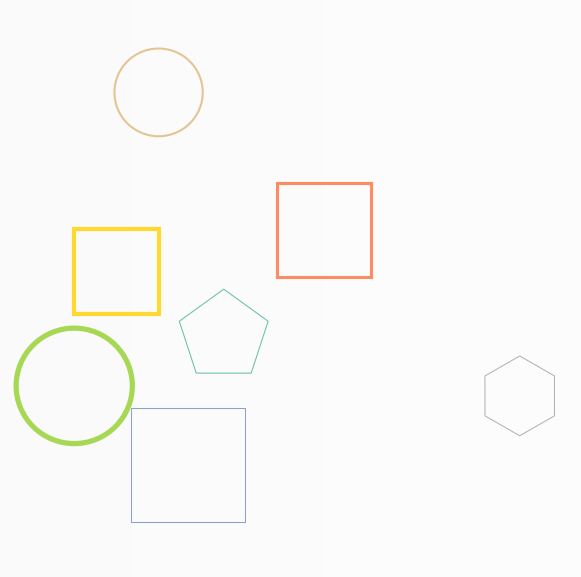[{"shape": "pentagon", "thickness": 0.5, "radius": 0.4, "center": [0.385, 0.418]}, {"shape": "square", "thickness": 1.5, "radius": 0.4, "center": [0.557, 0.601]}, {"shape": "square", "thickness": 0.5, "radius": 0.49, "center": [0.324, 0.194]}, {"shape": "circle", "thickness": 2.5, "radius": 0.5, "center": [0.128, 0.331]}, {"shape": "square", "thickness": 2, "radius": 0.37, "center": [0.2, 0.529]}, {"shape": "circle", "thickness": 1, "radius": 0.38, "center": [0.273, 0.839]}, {"shape": "hexagon", "thickness": 0.5, "radius": 0.35, "center": [0.894, 0.314]}]